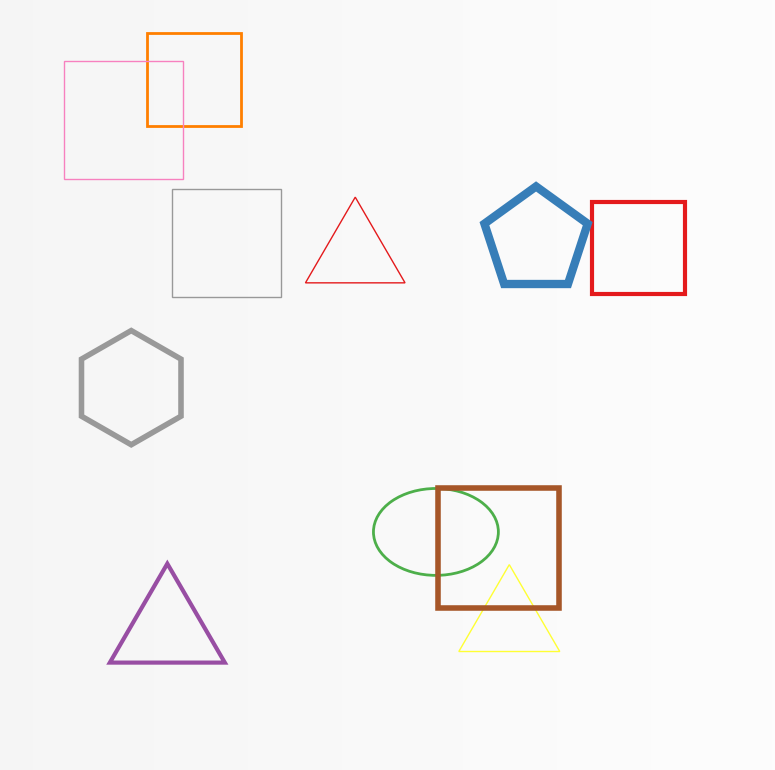[{"shape": "triangle", "thickness": 0.5, "radius": 0.37, "center": [0.458, 0.67]}, {"shape": "square", "thickness": 1.5, "radius": 0.3, "center": [0.824, 0.678]}, {"shape": "pentagon", "thickness": 3, "radius": 0.35, "center": [0.692, 0.688]}, {"shape": "oval", "thickness": 1, "radius": 0.4, "center": [0.562, 0.309]}, {"shape": "triangle", "thickness": 1.5, "radius": 0.43, "center": [0.216, 0.182]}, {"shape": "square", "thickness": 1, "radius": 0.3, "center": [0.251, 0.897]}, {"shape": "triangle", "thickness": 0.5, "radius": 0.38, "center": [0.657, 0.191]}, {"shape": "square", "thickness": 2, "radius": 0.39, "center": [0.643, 0.289]}, {"shape": "square", "thickness": 0.5, "radius": 0.38, "center": [0.159, 0.845]}, {"shape": "square", "thickness": 0.5, "radius": 0.35, "center": [0.292, 0.684]}, {"shape": "hexagon", "thickness": 2, "radius": 0.37, "center": [0.169, 0.497]}]